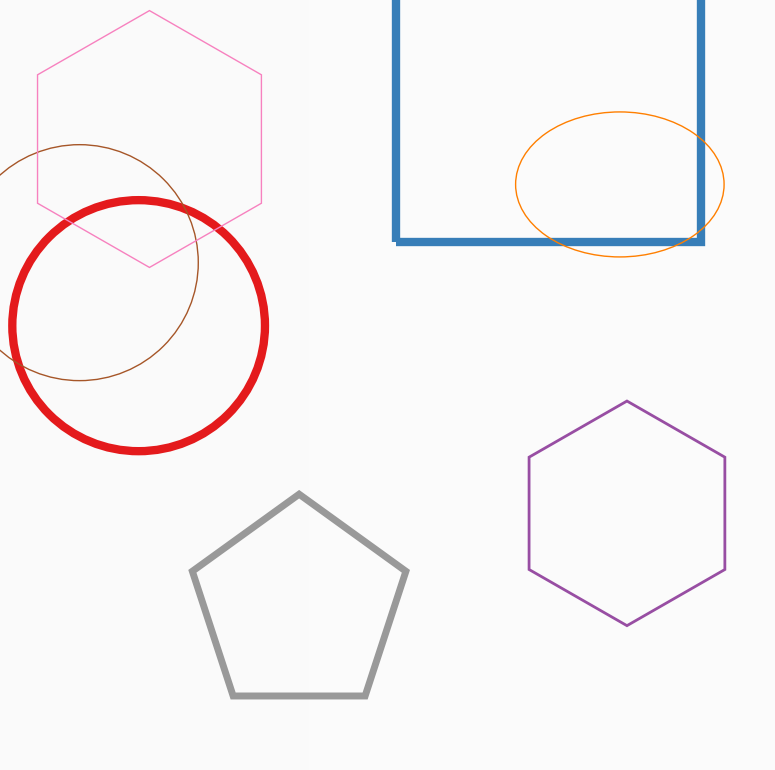[{"shape": "circle", "thickness": 3, "radius": 0.82, "center": [0.179, 0.577]}, {"shape": "square", "thickness": 3, "radius": 0.98, "center": [0.707, 0.882]}, {"shape": "hexagon", "thickness": 1, "radius": 0.73, "center": [0.809, 0.333]}, {"shape": "oval", "thickness": 0.5, "radius": 0.67, "center": [0.8, 0.76]}, {"shape": "circle", "thickness": 0.5, "radius": 0.77, "center": [0.103, 0.659]}, {"shape": "hexagon", "thickness": 0.5, "radius": 0.83, "center": [0.193, 0.819]}, {"shape": "pentagon", "thickness": 2.5, "radius": 0.72, "center": [0.386, 0.213]}]